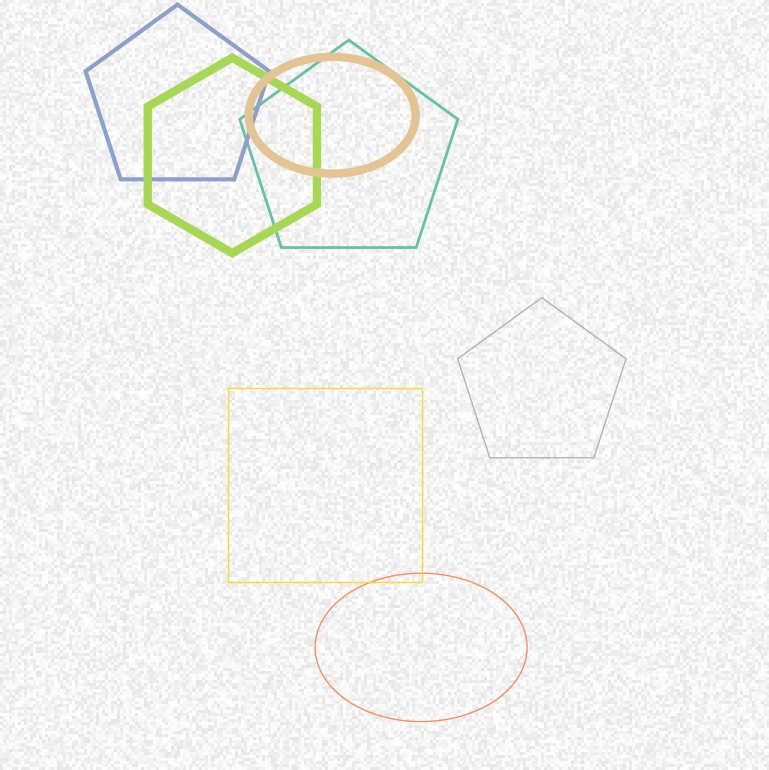[{"shape": "pentagon", "thickness": 1, "radius": 0.74, "center": [0.453, 0.799]}, {"shape": "oval", "thickness": 0.5, "radius": 0.69, "center": [0.547, 0.159]}, {"shape": "pentagon", "thickness": 1.5, "radius": 0.63, "center": [0.23, 0.869]}, {"shape": "hexagon", "thickness": 3, "radius": 0.63, "center": [0.302, 0.798]}, {"shape": "square", "thickness": 0.5, "radius": 0.63, "center": [0.422, 0.37]}, {"shape": "oval", "thickness": 3, "radius": 0.54, "center": [0.431, 0.85]}, {"shape": "pentagon", "thickness": 0.5, "radius": 0.57, "center": [0.704, 0.499]}]